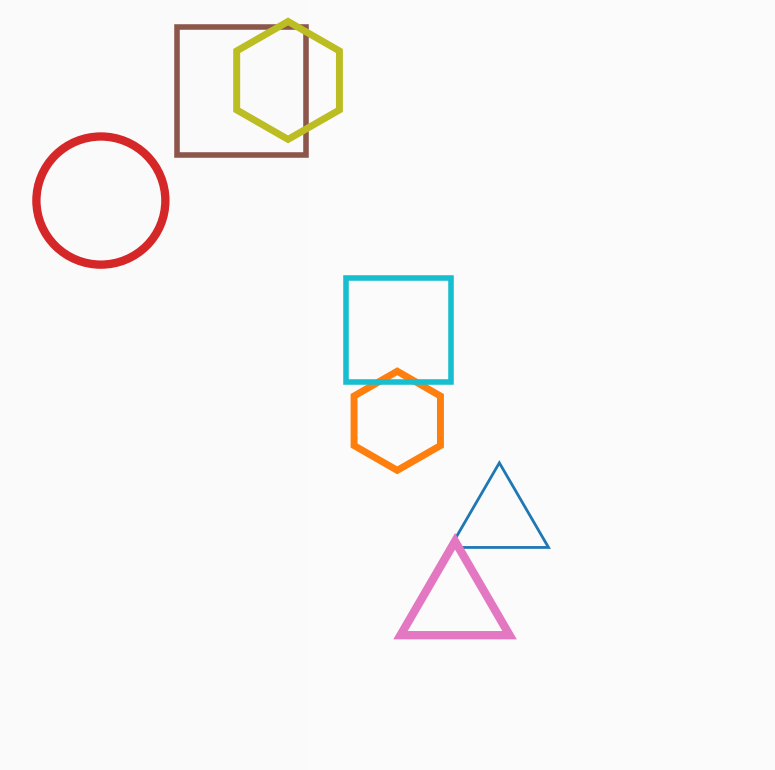[{"shape": "triangle", "thickness": 1, "radius": 0.37, "center": [0.644, 0.326]}, {"shape": "hexagon", "thickness": 2.5, "radius": 0.32, "center": [0.513, 0.454]}, {"shape": "circle", "thickness": 3, "radius": 0.42, "center": [0.13, 0.74]}, {"shape": "square", "thickness": 2, "radius": 0.42, "center": [0.311, 0.882]}, {"shape": "triangle", "thickness": 3, "radius": 0.41, "center": [0.587, 0.216]}, {"shape": "hexagon", "thickness": 2.5, "radius": 0.38, "center": [0.372, 0.896]}, {"shape": "square", "thickness": 2, "radius": 0.34, "center": [0.515, 0.571]}]